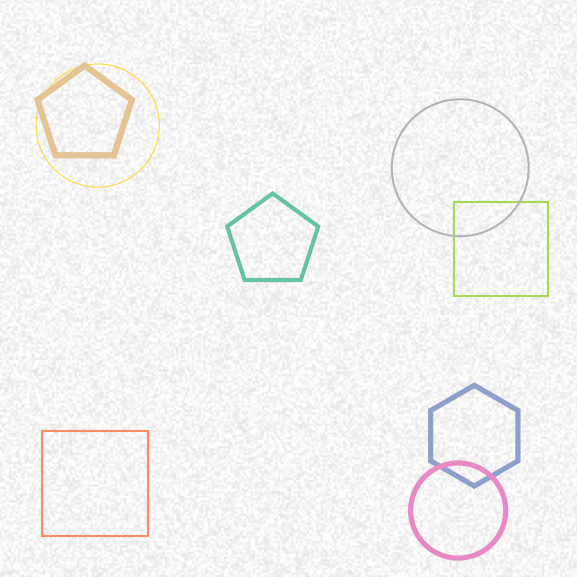[{"shape": "pentagon", "thickness": 2, "radius": 0.41, "center": [0.472, 0.581]}, {"shape": "square", "thickness": 1, "radius": 0.46, "center": [0.165, 0.162]}, {"shape": "hexagon", "thickness": 2.5, "radius": 0.44, "center": [0.821, 0.245]}, {"shape": "circle", "thickness": 2.5, "radius": 0.41, "center": [0.793, 0.115]}, {"shape": "square", "thickness": 1, "radius": 0.41, "center": [0.867, 0.568]}, {"shape": "circle", "thickness": 0.5, "radius": 0.53, "center": [0.169, 0.782]}, {"shape": "pentagon", "thickness": 3, "radius": 0.43, "center": [0.147, 0.8]}, {"shape": "circle", "thickness": 1, "radius": 0.59, "center": [0.797, 0.709]}]